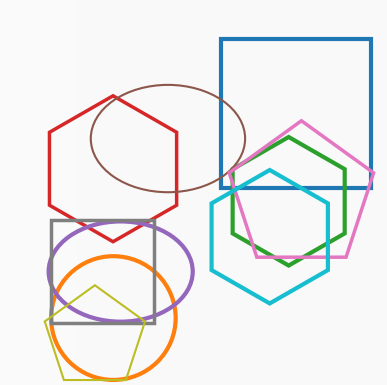[{"shape": "square", "thickness": 3, "radius": 0.97, "center": [0.764, 0.706]}, {"shape": "circle", "thickness": 3, "radius": 0.8, "center": [0.293, 0.174]}, {"shape": "hexagon", "thickness": 3, "radius": 0.83, "center": [0.745, 0.477]}, {"shape": "hexagon", "thickness": 2.5, "radius": 0.95, "center": [0.292, 0.562]}, {"shape": "oval", "thickness": 3, "radius": 0.93, "center": [0.311, 0.295]}, {"shape": "oval", "thickness": 1.5, "radius": 1.0, "center": [0.433, 0.64]}, {"shape": "pentagon", "thickness": 2.5, "radius": 0.98, "center": [0.778, 0.49]}, {"shape": "square", "thickness": 2.5, "radius": 0.67, "center": [0.265, 0.295]}, {"shape": "pentagon", "thickness": 1.5, "radius": 0.68, "center": [0.245, 0.123]}, {"shape": "hexagon", "thickness": 3, "radius": 0.87, "center": [0.696, 0.385]}]